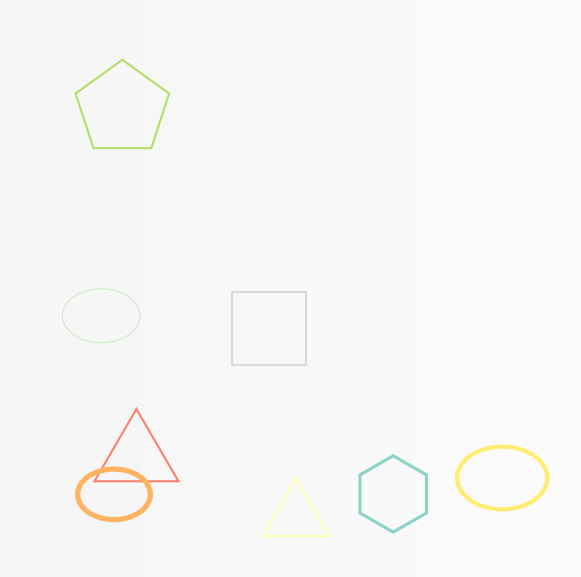[{"shape": "hexagon", "thickness": 1.5, "radius": 0.33, "center": [0.676, 0.144]}, {"shape": "triangle", "thickness": 1, "radius": 0.33, "center": [0.51, 0.104]}, {"shape": "triangle", "thickness": 1, "radius": 0.42, "center": [0.235, 0.207]}, {"shape": "oval", "thickness": 2.5, "radius": 0.31, "center": [0.196, 0.143]}, {"shape": "pentagon", "thickness": 1, "radius": 0.42, "center": [0.211, 0.811]}, {"shape": "square", "thickness": 1, "radius": 0.32, "center": [0.464, 0.43]}, {"shape": "oval", "thickness": 0.5, "radius": 0.33, "center": [0.174, 0.452]}, {"shape": "oval", "thickness": 2, "radius": 0.39, "center": [0.864, 0.171]}]